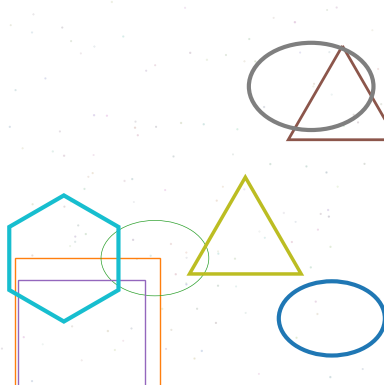[{"shape": "oval", "thickness": 3, "radius": 0.69, "center": [0.862, 0.173]}, {"shape": "square", "thickness": 1, "radius": 0.94, "center": [0.227, 0.141]}, {"shape": "oval", "thickness": 0.5, "radius": 0.7, "center": [0.402, 0.33]}, {"shape": "square", "thickness": 1, "radius": 0.83, "center": [0.212, 0.108]}, {"shape": "triangle", "thickness": 2, "radius": 0.81, "center": [0.889, 0.718]}, {"shape": "oval", "thickness": 3, "radius": 0.81, "center": [0.808, 0.776]}, {"shape": "triangle", "thickness": 2.5, "radius": 0.84, "center": [0.637, 0.372]}, {"shape": "hexagon", "thickness": 3, "radius": 0.82, "center": [0.166, 0.329]}]